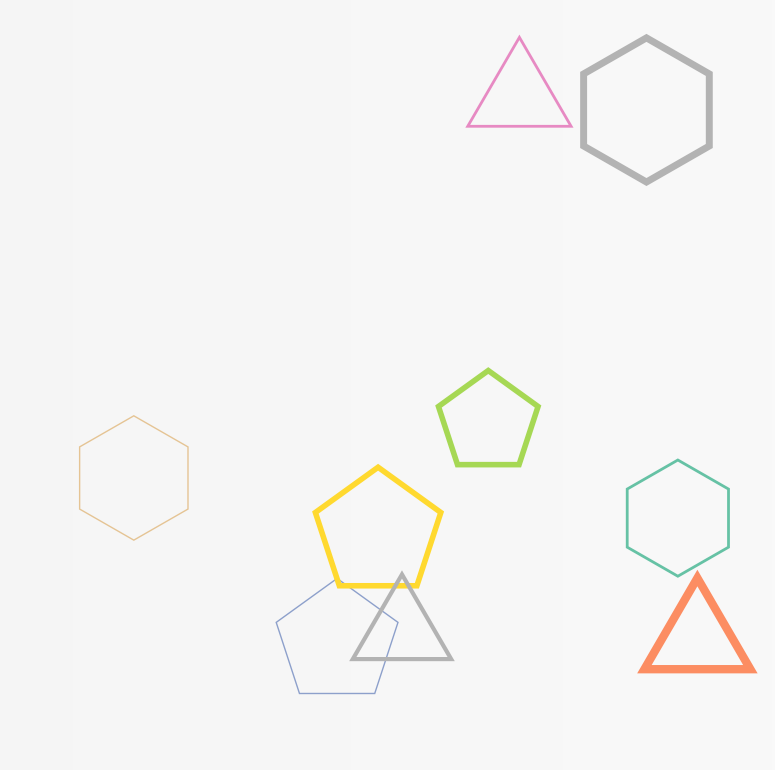[{"shape": "hexagon", "thickness": 1, "radius": 0.38, "center": [0.875, 0.327]}, {"shape": "triangle", "thickness": 3, "radius": 0.39, "center": [0.9, 0.17]}, {"shape": "pentagon", "thickness": 0.5, "radius": 0.41, "center": [0.435, 0.166]}, {"shape": "triangle", "thickness": 1, "radius": 0.39, "center": [0.67, 0.874]}, {"shape": "pentagon", "thickness": 2, "radius": 0.34, "center": [0.63, 0.451]}, {"shape": "pentagon", "thickness": 2, "radius": 0.43, "center": [0.488, 0.308]}, {"shape": "hexagon", "thickness": 0.5, "radius": 0.4, "center": [0.173, 0.379]}, {"shape": "hexagon", "thickness": 2.5, "radius": 0.47, "center": [0.834, 0.857]}, {"shape": "triangle", "thickness": 1.5, "radius": 0.37, "center": [0.519, 0.181]}]